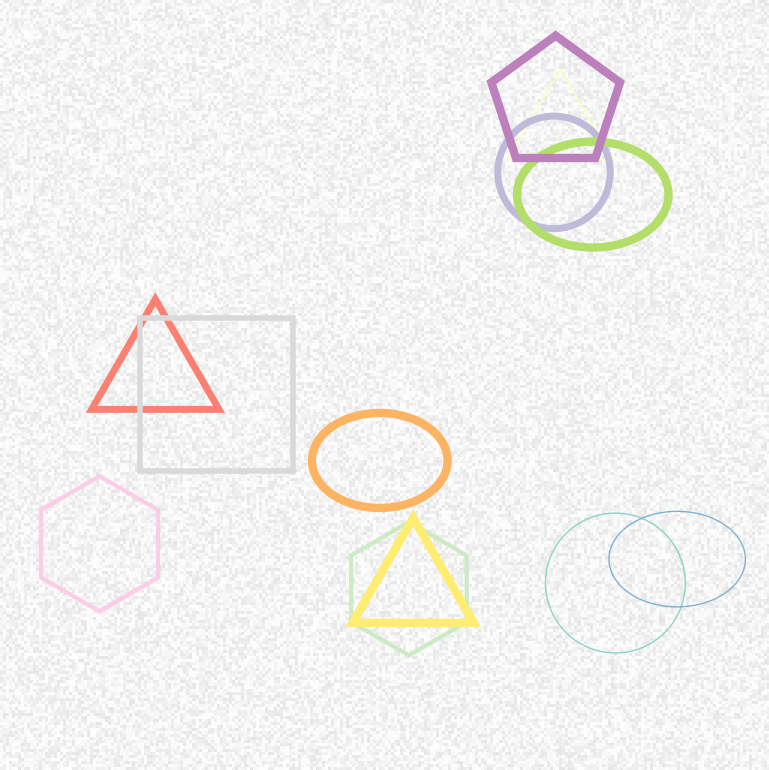[{"shape": "circle", "thickness": 0.5, "radius": 0.45, "center": [0.799, 0.243]}, {"shape": "triangle", "thickness": 0.5, "radius": 0.39, "center": [0.728, 0.832]}, {"shape": "circle", "thickness": 2.5, "radius": 0.37, "center": [0.719, 0.776]}, {"shape": "triangle", "thickness": 2.5, "radius": 0.48, "center": [0.202, 0.516]}, {"shape": "oval", "thickness": 0.5, "radius": 0.44, "center": [0.879, 0.274]}, {"shape": "oval", "thickness": 3, "radius": 0.44, "center": [0.493, 0.402]}, {"shape": "oval", "thickness": 3, "radius": 0.49, "center": [0.77, 0.747]}, {"shape": "hexagon", "thickness": 1.5, "radius": 0.44, "center": [0.129, 0.294]}, {"shape": "square", "thickness": 2, "radius": 0.5, "center": [0.281, 0.487]}, {"shape": "pentagon", "thickness": 3, "radius": 0.44, "center": [0.722, 0.866]}, {"shape": "hexagon", "thickness": 1.5, "radius": 0.43, "center": [0.531, 0.236]}, {"shape": "triangle", "thickness": 3, "radius": 0.46, "center": [0.536, 0.236]}]